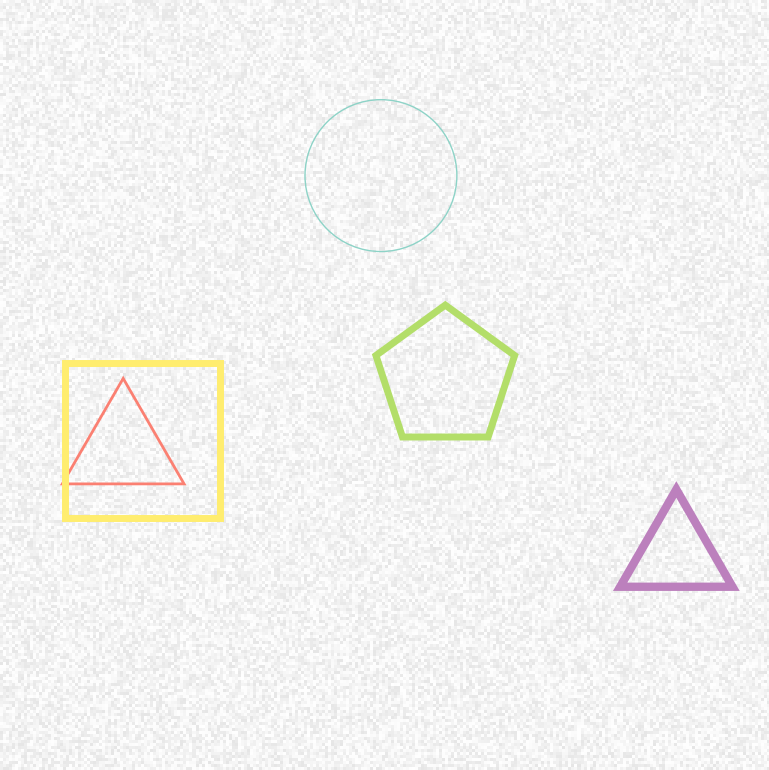[{"shape": "circle", "thickness": 0.5, "radius": 0.49, "center": [0.495, 0.772]}, {"shape": "triangle", "thickness": 1, "radius": 0.46, "center": [0.16, 0.417]}, {"shape": "pentagon", "thickness": 2.5, "radius": 0.47, "center": [0.578, 0.509]}, {"shape": "triangle", "thickness": 3, "radius": 0.42, "center": [0.878, 0.28]}, {"shape": "square", "thickness": 2.5, "radius": 0.5, "center": [0.185, 0.428]}]